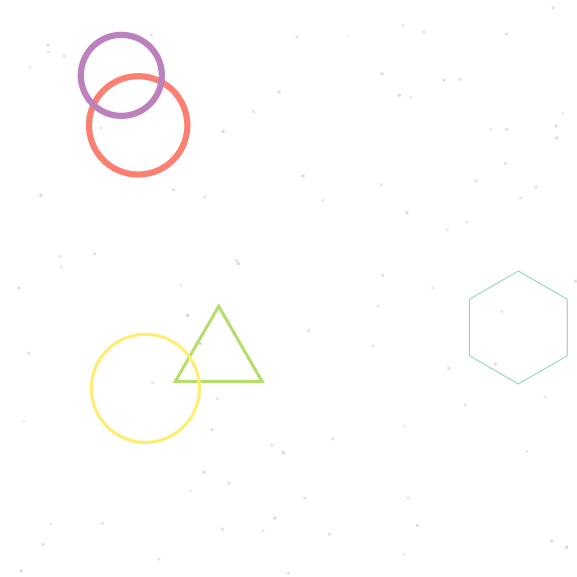[{"shape": "hexagon", "thickness": 0.5, "radius": 0.49, "center": [0.898, 0.432]}, {"shape": "circle", "thickness": 3, "radius": 0.43, "center": [0.239, 0.782]}, {"shape": "triangle", "thickness": 1.5, "radius": 0.43, "center": [0.379, 0.382]}, {"shape": "circle", "thickness": 3, "radius": 0.35, "center": [0.21, 0.869]}, {"shape": "circle", "thickness": 1.5, "radius": 0.47, "center": [0.252, 0.327]}]